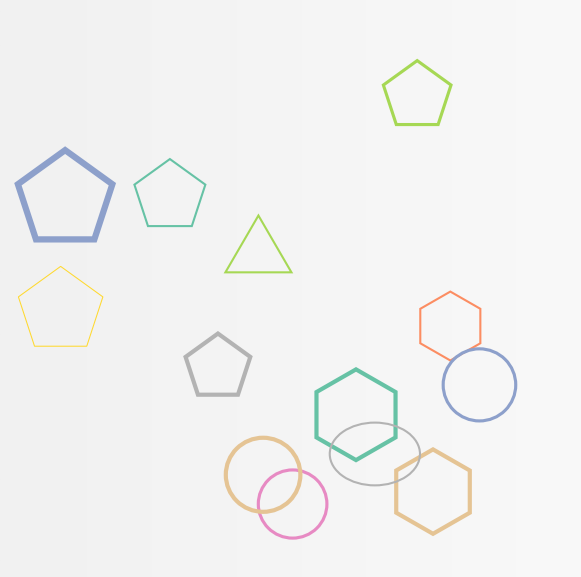[{"shape": "hexagon", "thickness": 2, "radius": 0.39, "center": [0.612, 0.281]}, {"shape": "pentagon", "thickness": 1, "radius": 0.32, "center": [0.292, 0.66]}, {"shape": "hexagon", "thickness": 1, "radius": 0.3, "center": [0.775, 0.435]}, {"shape": "circle", "thickness": 1.5, "radius": 0.31, "center": [0.825, 0.333]}, {"shape": "pentagon", "thickness": 3, "radius": 0.43, "center": [0.112, 0.654]}, {"shape": "circle", "thickness": 1.5, "radius": 0.3, "center": [0.503, 0.126]}, {"shape": "triangle", "thickness": 1, "radius": 0.33, "center": [0.445, 0.56]}, {"shape": "pentagon", "thickness": 1.5, "radius": 0.31, "center": [0.718, 0.833]}, {"shape": "pentagon", "thickness": 0.5, "radius": 0.38, "center": [0.104, 0.461]}, {"shape": "hexagon", "thickness": 2, "radius": 0.37, "center": [0.745, 0.148]}, {"shape": "circle", "thickness": 2, "radius": 0.32, "center": [0.453, 0.177]}, {"shape": "oval", "thickness": 1, "radius": 0.39, "center": [0.645, 0.213]}, {"shape": "pentagon", "thickness": 2, "radius": 0.29, "center": [0.375, 0.363]}]